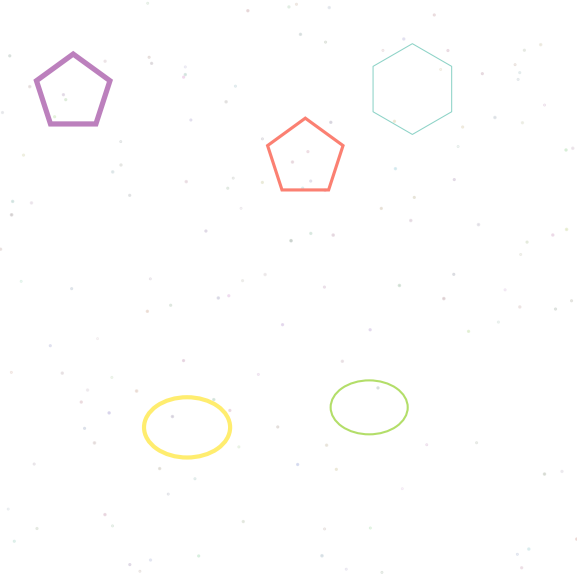[{"shape": "hexagon", "thickness": 0.5, "radius": 0.39, "center": [0.714, 0.845]}, {"shape": "pentagon", "thickness": 1.5, "radius": 0.34, "center": [0.529, 0.726]}, {"shape": "oval", "thickness": 1, "radius": 0.33, "center": [0.639, 0.294]}, {"shape": "pentagon", "thickness": 2.5, "radius": 0.33, "center": [0.127, 0.839]}, {"shape": "oval", "thickness": 2, "radius": 0.37, "center": [0.324, 0.259]}]